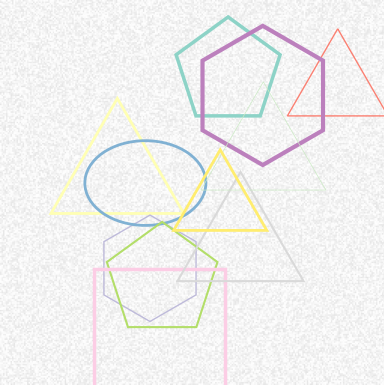[{"shape": "pentagon", "thickness": 2.5, "radius": 0.71, "center": [0.592, 0.814]}, {"shape": "triangle", "thickness": 2, "radius": 1.0, "center": [0.305, 0.545]}, {"shape": "hexagon", "thickness": 1, "radius": 0.69, "center": [0.39, 0.303]}, {"shape": "triangle", "thickness": 1, "radius": 0.75, "center": [0.877, 0.774]}, {"shape": "oval", "thickness": 2, "radius": 0.79, "center": [0.378, 0.525]}, {"shape": "pentagon", "thickness": 1.5, "radius": 0.76, "center": [0.421, 0.273]}, {"shape": "square", "thickness": 2.5, "radius": 0.85, "center": [0.415, 0.132]}, {"shape": "triangle", "thickness": 1.5, "radius": 0.95, "center": [0.625, 0.364]}, {"shape": "hexagon", "thickness": 3, "radius": 0.9, "center": [0.683, 0.752]}, {"shape": "triangle", "thickness": 0.5, "radius": 0.94, "center": [0.684, 0.6]}, {"shape": "triangle", "thickness": 2, "radius": 0.7, "center": [0.572, 0.471]}]